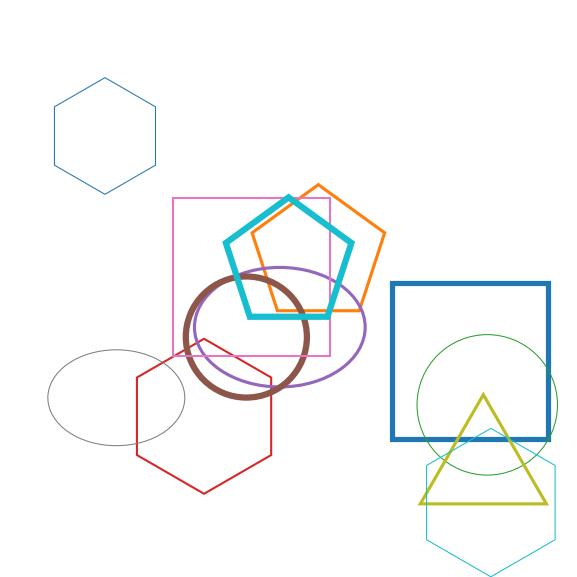[{"shape": "square", "thickness": 2.5, "radius": 0.68, "center": [0.814, 0.374]}, {"shape": "hexagon", "thickness": 0.5, "radius": 0.51, "center": [0.182, 0.764]}, {"shape": "pentagon", "thickness": 1.5, "radius": 0.6, "center": [0.551, 0.559]}, {"shape": "circle", "thickness": 0.5, "radius": 0.61, "center": [0.844, 0.298]}, {"shape": "hexagon", "thickness": 1, "radius": 0.67, "center": [0.353, 0.278]}, {"shape": "oval", "thickness": 1.5, "radius": 0.74, "center": [0.485, 0.433]}, {"shape": "circle", "thickness": 3, "radius": 0.52, "center": [0.427, 0.416]}, {"shape": "square", "thickness": 1, "radius": 0.68, "center": [0.435, 0.519]}, {"shape": "oval", "thickness": 0.5, "radius": 0.59, "center": [0.201, 0.31]}, {"shape": "triangle", "thickness": 1.5, "radius": 0.63, "center": [0.837, 0.19]}, {"shape": "pentagon", "thickness": 3, "radius": 0.57, "center": [0.5, 0.543]}, {"shape": "hexagon", "thickness": 0.5, "radius": 0.64, "center": [0.85, 0.129]}]